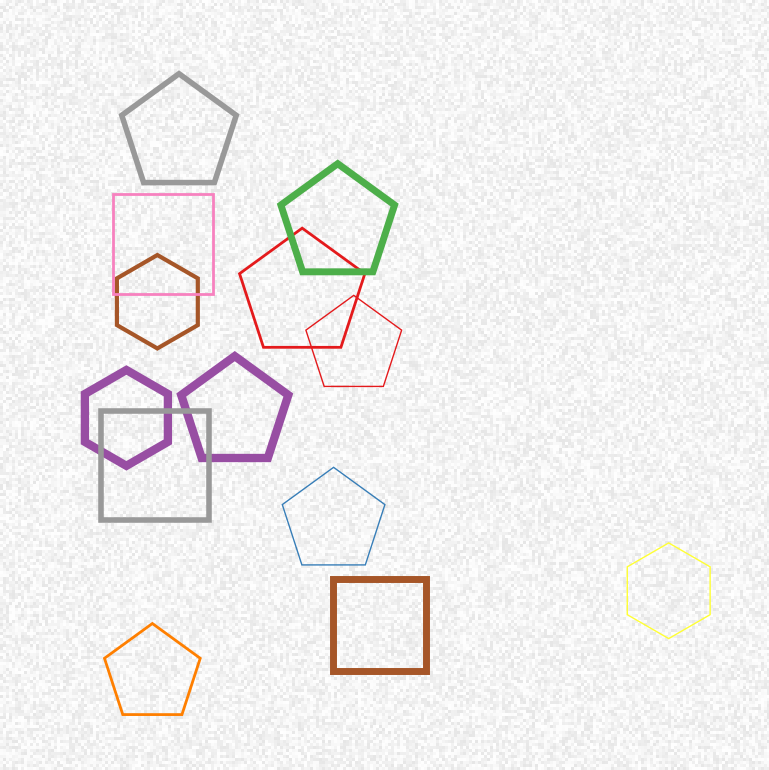[{"shape": "pentagon", "thickness": 1, "radius": 0.43, "center": [0.392, 0.618]}, {"shape": "pentagon", "thickness": 0.5, "radius": 0.33, "center": [0.459, 0.551]}, {"shape": "pentagon", "thickness": 0.5, "radius": 0.35, "center": [0.433, 0.323]}, {"shape": "pentagon", "thickness": 2.5, "radius": 0.39, "center": [0.439, 0.71]}, {"shape": "pentagon", "thickness": 3, "radius": 0.37, "center": [0.305, 0.464]}, {"shape": "hexagon", "thickness": 3, "radius": 0.31, "center": [0.164, 0.457]}, {"shape": "pentagon", "thickness": 1, "radius": 0.33, "center": [0.198, 0.125]}, {"shape": "hexagon", "thickness": 0.5, "radius": 0.31, "center": [0.868, 0.233]}, {"shape": "square", "thickness": 2.5, "radius": 0.3, "center": [0.493, 0.188]}, {"shape": "hexagon", "thickness": 1.5, "radius": 0.3, "center": [0.204, 0.608]}, {"shape": "square", "thickness": 1, "radius": 0.33, "center": [0.211, 0.683]}, {"shape": "pentagon", "thickness": 2, "radius": 0.39, "center": [0.232, 0.826]}, {"shape": "square", "thickness": 2, "radius": 0.35, "center": [0.201, 0.395]}]